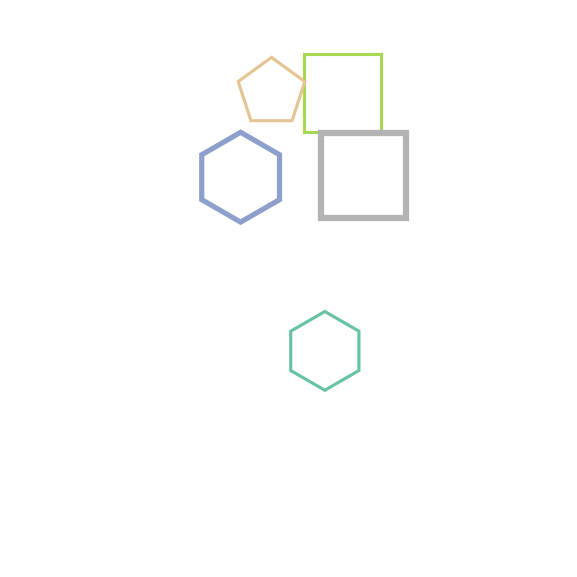[{"shape": "hexagon", "thickness": 1.5, "radius": 0.34, "center": [0.562, 0.392]}, {"shape": "hexagon", "thickness": 2.5, "radius": 0.39, "center": [0.417, 0.692]}, {"shape": "square", "thickness": 1.5, "radius": 0.33, "center": [0.594, 0.838]}, {"shape": "pentagon", "thickness": 1.5, "radius": 0.3, "center": [0.47, 0.839]}, {"shape": "square", "thickness": 3, "radius": 0.37, "center": [0.63, 0.695]}]